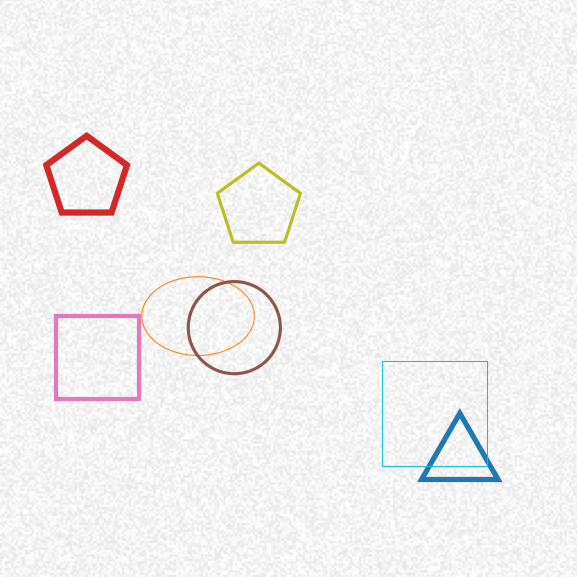[{"shape": "triangle", "thickness": 2.5, "radius": 0.38, "center": [0.796, 0.207]}, {"shape": "oval", "thickness": 0.5, "radius": 0.49, "center": [0.343, 0.452]}, {"shape": "pentagon", "thickness": 3, "radius": 0.37, "center": [0.15, 0.691]}, {"shape": "circle", "thickness": 1.5, "radius": 0.4, "center": [0.406, 0.432]}, {"shape": "square", "thickness": 2, "radius": 0.36, "center": [0.169, 0.38]}, {"shape": "pentagon", "thickness": 1.5, "radius": 0.38, "center": [0.448, 0.641]}, {"shape": "square", "thickness": 0.5, "radius": 0.45, "center": [0.752, 0.283]}]